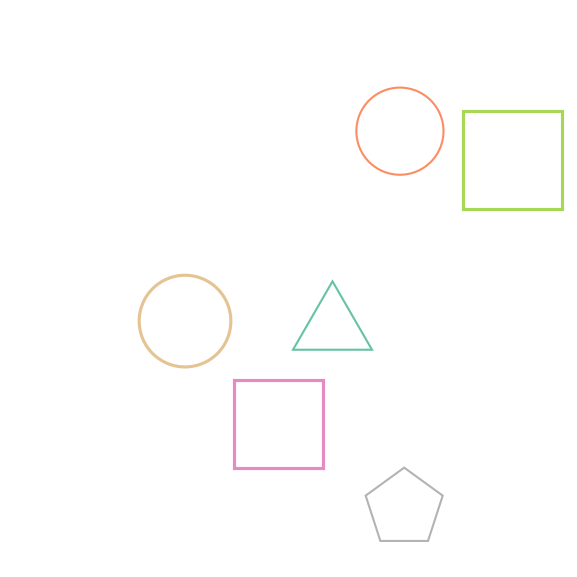[{"shape": "triangle", "thickness": 1, "radius": 0.39, "center": [0.576, 0.433]}, {"shape": "circle", "thickness": 1, "radius": 0.38, "center": [0.693, 0.772]}, {"shape": "square", "thickness": 1.5, "radius": 0.38, "center": [0.482, 0.265]}, {"shape": "square", "thickness": 1.5, "radius": 0.43, "center": [0.887, 0.722]}, {"shape": "circle", "thickness": 1.5, "radius": 0.4, "center": [0.32, 0.443]}, {"shape": "pentagon", "thickness": 1, "radius": 0.35, "center": [0.7, 0.119]}]